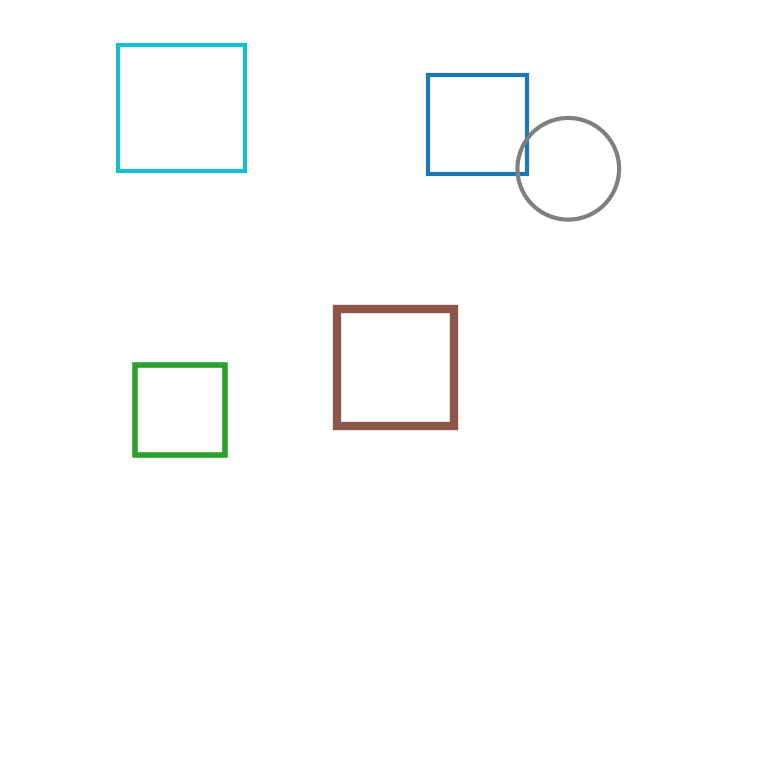[{"shape": "square", "thickness": 1.5, "radius": 0.32, "center": [0.62, 0.838]}, {"shape": "square", "thickness": 2, "radius": 0.29, "center": [0.234, 0.468]}, {"shape": "square", "thickness": 3, "radius": 0.38, "center": [0.514, 0.523]}, {"shape": "circle", "thickness": 1.5, "radius": 0.33, "center": [0.738, 0.781]}, {"shape": "square", "thickness": 1.5, "radius": 0.41, "center": [0.236, 0.86]}]